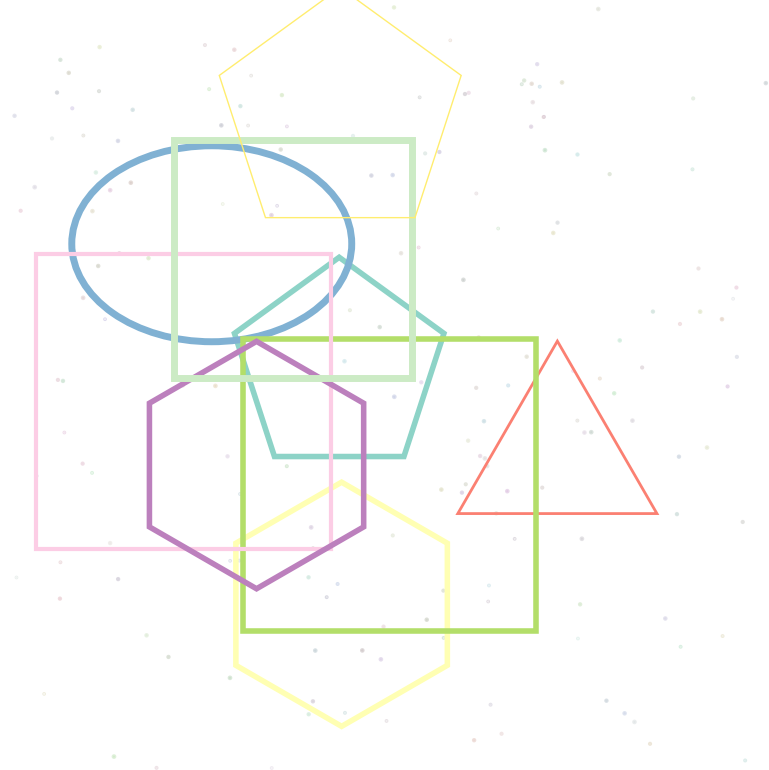[{"shape": "pentagon", "thickness": 2, "radius": 0.72, "center": [0.441, 0.523]}, {"shape": "hexagon", "thickness": 2, "radius": 0.79, "center": [0.444, 0.215]}, {"shape": "triangle", "thickness": 1, "radius": 0.75, "center": [0.724, 0.408]}, {"shape": "oval", "thickness": 2.5, "radius": 0.91, "center": [0.275, 0.683]}, {"shape": "square", "thickness": 2, "radius": 0.95, "center": [0.506, 0.37]}, {"shape": "square", "thickness": 1.5, "radius": 0.96, "center": [0.238, 0.478]}, {"shape": "hexagon", "thickness": 2, "radius": 0.8, "center": [0.333, 0.396]}, {"shape": "square", "thickness": 2.5, "radius": 0.77, "center": [0.38, 0.664]}, {"shape": "pentagon", "thickness": 0.5, "radius": 0.83, "center": [0.442, 0.851]}]